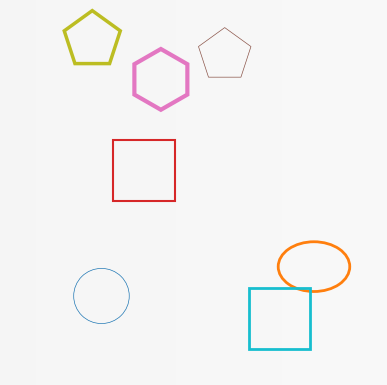[{"shape": "circle", "thickness": 0.5, "radius": 0.36, "center": [0.262, 0.231]}, {"shape": "oval", "thickness": 2, "radius": 0.46, "center": [0.81, 0.307]}, {"shape": "square", "thickness": 1.5, "radius": 0.4, "center": [0.372, 0.557]}, {"shape": "pentagon", "thickness": 0.5, "radius": 0.36, "center": [0.58, 0.857]}, {"shape": "hexagon", "thickness": 3, "radius": 0.39, "center": [0.415, 0.794]}, {"shape": "pentagon", "thickness": 2.5, "radius": 0.38, "center": [0.238, 0.896]}, {"shape": "square", "thickness": 2, "radius": 0.4, "center": [0.721, 0.174]}]